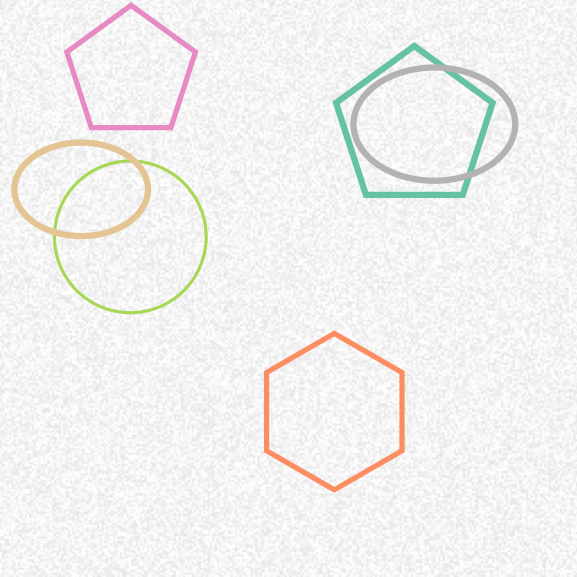[{"shape": "pentagon", "thickness": 3, "radius": 0.71, "center": [0.717, 0.777]}, {"shape": "hexagon", "thickness": 2.5, "radius": 0.68, "center": [0.579, 0.286]}, {"shape": "pentagon", "thickness": 2.5, "radius": 0.59, "center": [0.227, 0.873]}, {"shape": "circle", "thickness": 1.5, "radius": 0.66, "center": [0.226, 0.589]}, {"shape": "oval", "thickness": 3, "radius": 0.58, "center": [0.141, 0.671]}, {"shape": "oval", "thickness": 3, "radius": 0.7, "center": [0.752, 0.784]}]